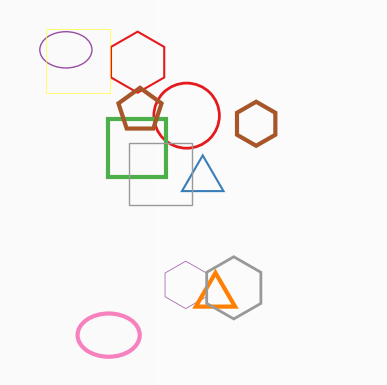[{"shape": "hexagon", "thickness": 1.5, "radius": 0.4, "center": [0.355, 0.838]}, {"shape": "circle", "thickness": 2, "radius": 0.42, "center": [0.482, 0.7]}, {"shape": "triangle", "thickness": 1.5, "radius": 0.31, "center": [0.523, 0.535]}, {"shape": "square", "thickness": 3, "radius": 0.38, "center": [0.353, 0.615]}, {"shape": "oval", "thickness": 1, "radius": 0.34, "center": [0.17, 0.871]}, {"shape": "hexagon", "thickness": 0.5, "radius": 0.31, "center": [0.479, 0.26]}, {"shape": "triangle", "thickness": 3, "radius": 0.29, "center": [0.556, 0.233]}, {"shape": "square", "thickness": 0.5, "radius": 0.41, "center": [0.202, 0.841]}, {"shape": "pentagon", "thickness": 3, "radius": 0.29, "center": [0.361, 0.713]}, {"shape": "hexagon", "thickness": 3, "radius": 0.29, "center": [0.661, 0.679]}, {"shape": "oval", "thickness": 3, "radius": 0.4, "center": [0.28, 0.13]}, {"shape": "hexagon", "thickness": 2, "radius": 0.4, "center": [0.603, 0.252]}, {"shape": "square", "thickness": 1, "radius": 0.4, "center": [0.415, 0.547]}]